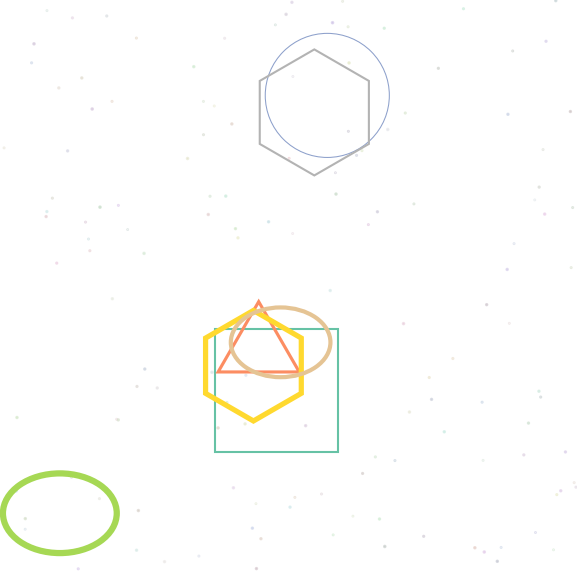[{"shape": "square", "thickness": 1, "radius": 0.53, "center": [0.479, 0.323]}, {"shape": "triangle", "thickness": 1.5, "radius": 0.41, "center": [0.448, 0.396]}, {"shape": "circle", "thickness": 0.5, "radius": 0.54, "center": [0.567, 0.834]}, {"shape": "oval", "thickness": 3, "radius": 0.49, "center": [0.104, 0.11]}, {"shape": "hexagon", "thickness": 2.5, "radius": 0.48, "center": [0.439, 0.366]}, {"shape": "oval", "thickness": 2, "radius": 0.43, "center": [0.486, 0.406]}, {"shape": "hexagon", "thickness": 1, "radius": 0.55, "center": [0.544, 0.804]}]